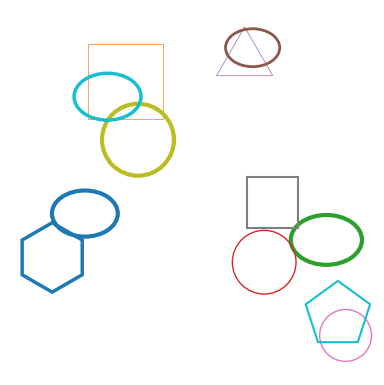[{"shape": "oval", "thickness": 3, "radius": 0.43, "center": [0.22, 0.445]}, {"shape": "hexagon", "thickness": 2.5, "radius": 0.45, "center": [0.136, 0.331]}, {"shape": "square", "thickness": 0.5, "radius": 0.49, "center": [0.327, 0.789]}, {"shape": "oval", "thickness": 3, "radius": 0.46, "center": [0.848, 0.377]}, {"shape": "circle", "thickness": 1, "radius": 0.41, "center": [0.686, 0.319]}, {"shape": "triangle", "thickness": 0.5, "radius": 0.42, "center": [0.635, 0.846]}, {"shape": "oval", "thickness": 2, "radius": 0.35, "center": [0.656, 0.876]}, {"shape": "circle", "thickness": 1, "radius": 0.34, "center": [0.898, 0.129]}, {"shape": "square", "thickness": 1.5, "radius": 0.33, "center": [0.708, 0.475]}, {"shape": "circle", "thickness": 3, "radius": 0.47, "center": [0.358, 0.637]}, {"shape": "pentagon", "thickness": 1.5, "radius": 0.44, "center": [0.878, 0.182]}, {"shape": "oval", "thickness": 2.5, "radius": 0.43, "center": [0.279, 0.749]}]